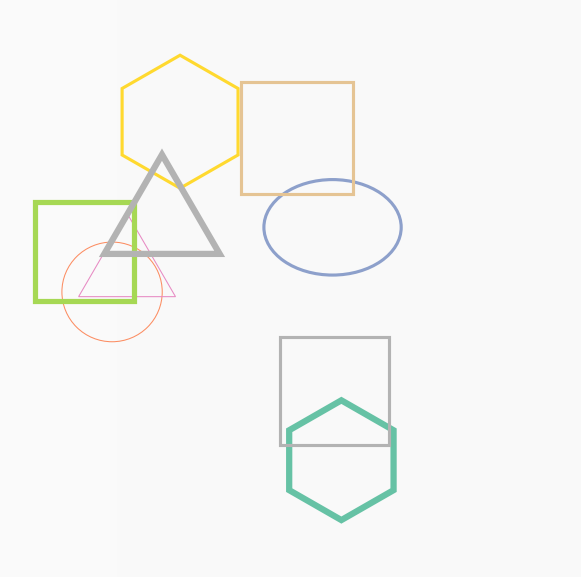[{"shape": "hexagon", "thickness": 3, "radius": 0.52, "center": [0.587, 0.202]}, {"shape": "circle", "thickness": 0.5, "radius": 0.43, "center": [0.193, 0.494]}, {"shape": "oval", "thickness": 1.5, "radius": 0.59, "center": [0.572, 0.605]}, {"shape": "triangle", "thickness": 0.5, "radius": 0.48, "center": [0.219, 0.534]}, {"shape": "square", "thickness": 2.5, "radius": 0.43, "center": [0.146, 0.564]}, {"shape": "hexagon", "thickness": 1.5, "radius": 0.58, "center": [0.31, 0.788]}, {"shape": "square", "thickness": 1.5, "radius": 0.48, "center": [0.511, 0.76]}, {"shape": "triangle", "thickness": 3, "radius": 0.57, "center": [0.279, 0.617]}, {"shape": "square", "thickness": 1.5, "radius": 0.47, "center": [0.575, 0.322]}]